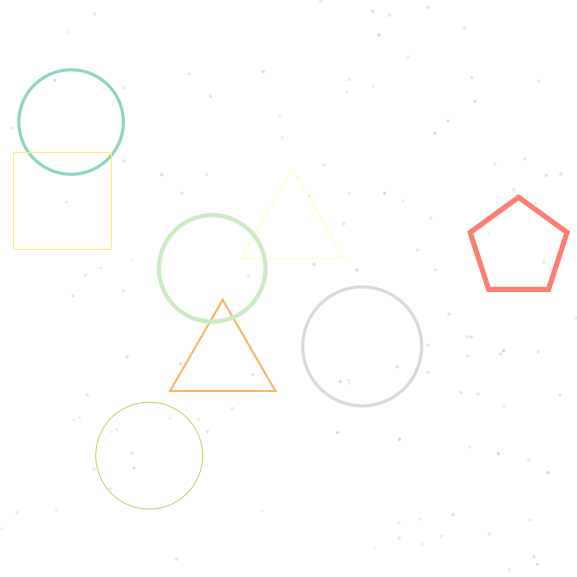[{"shape": "circle", "thickness": 1.5, "radius": 0.45, "center": [0.123, 0.788]}, {"shape": "triangle", "thickness": 0.5, "radius": 0.52, "center": [0.506, 0.603]}, {"shape": "pentagon", "thickness": 2.5, "radius": 0.44, "center": [0.898, 0.569]}, {"shape": "triangle", "thickness": 1, "radius": 0.53, "center": [0.386, 0.375]}, {"shape": "circle", "thickness": 0.5, "radius": 0.46, "center": [0.258, 0.21]}, {"shape": "circle", "thickness": 1.5, "radius": 0.51, "center": [0.627, 0.399]}, {"shape": "circle", "thickness": 2, "radius": 0.46, "center": [0.367, 0.534]}, {"shape": "square", "thickness": 0.5, "radius": 0.42, "center": [0.108, 0.652]}]